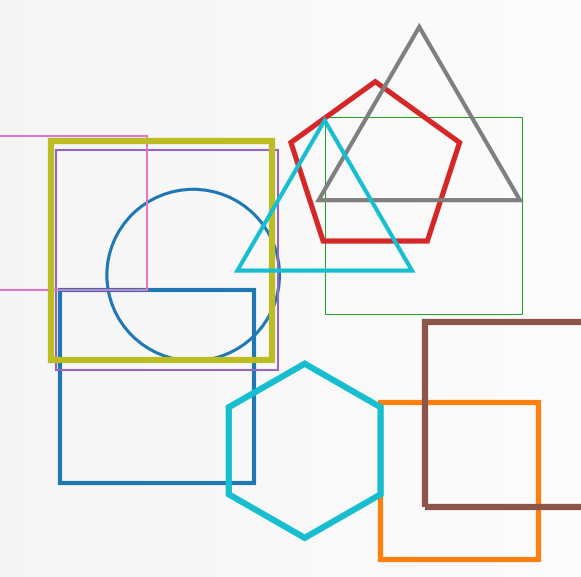[{"shape": "circle", "thickness": 1.5, "radius": 0.74, "center": [0.332, 0.523]}, {"shape": "square", "thickness": 2, "radius": 0.83, "center": [0.27, 0.33]}, {"shape": "square", "thickness": 2.5, "radius": 0.68, "center": [0.79, 0.166]}, {"shape": "square", "thickness": 0.5, "radius": 0.85, "center": [0.729, 0.626]}, {"shape": "pentagon", "thickness": 2.5, "radius": 0.76, "center": [0.646, 0.705]}, {"shape": "square", "thickness": 1, "radius": 0.95, "center": [0.287, 0.549]}, {"shape": "square", "thickness": 3, "radius": 0.8, "center": [0.89, 0.282]}, {"shape": "square", "thickness": 1, "radius": 0.67, "center": [0.119, 0.63]}, {"shape": "triangle", "thickness": 2, "radius": 1.0, "center": [0.721, 0.753]}, {"shape": "square", "thickness": 3, "radius": 0.95, "center": [0.278, 0.565]}, {"shape": "hexagon", "thickness": 3, "radius": 0.75, "center": [0.524, 0.219]}, {"shape": "triangle", "thickness": 2, "radius": 0.87, "center": [0.559, 0.617]}]